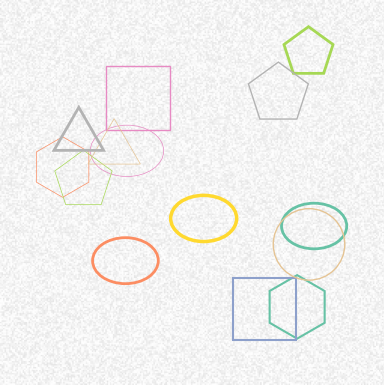[{"shape": "hexagon", "thickness": 1.5, "radius": 0.41, "center": [0.772, 0.203]}, {"shape": "oval", "thickness": 2, "radius": 0.42, "center": [0.816, 0.413]}, {"shape": "hexagon", "thickness": 0.5, "radius": 0.39, "center": [0.163, 0.566]}, {"shape": "oval", "thickness": 2, "radius": 0.43, "center": [0.326, 0.323]}, {"shape": "square", "thickness": 1.5, "radius": 0.41, "center": [0.686, 0.198]}, {"shape": "square", "thickness": 1, "radius": 0.41, "center": [0.358, 0.746]}, {"shape": "oval", "thickness": 0.5, "radius": 0.48, "center": [0.33, 0.608]}, {"shape": "pentagon", "thickness": 0.5, "radius": 0.39, "center": [0.217, 0.532]}, {"shape": "pentagon", "thickness": 2, "radius": 0.33, "center": [0.801, 0.864]}, {"shape": "oval", "thickness": 2.5, "radius": 0.43, "center": [0.529, 0.433]}, {"shape": "triangle", "thickness": 0.5, "radius": 0.39, "center": [0.297, 0.613]}, {"shape": "circle", "thickness": 1, "radius": 0.46, "center": [0.803, 0.365]}, {"shape": "pentagon", "thickness": 1, "radius": 0.41, "center": [0.723, 0.757]}, {"shape": "triangle", "thickness": 2, "radius": 0.37, "center": [0.205, 0.647]}]